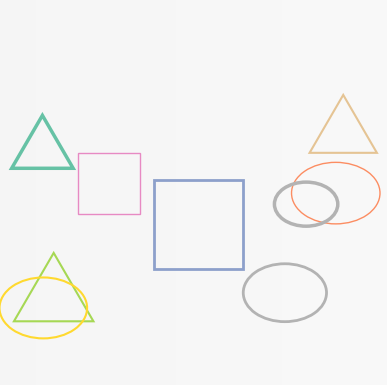[{"shape": "triangle", "thickness": 2.5, "radius": 0.46, "center": [0.109, 0.609]}, {"shape": "oval", "thickness": 1, "radius": 0.57, "center": [0.866, 0.498]}, {"shape": "square", "thickness": 2, "radius": 0.58, "center": [0.512, 0.417]}, {"shape": "square", "thickness": 1, "radius": 0.4, "center": [0.281, 0.524]}, {"shape": "triangle", "thickness": 1.5, "radius": 0.59, "center": [0.139, 0.225]}, {"shape": "oval", "thickness": 1.5, "radius": 0.57, "center": [0.112, 0.2]}, {"shape": "triangle", "thickness": 1.5, "radius": 0.5, "center": [0.886, 0.653]}, {"shape": "oval", "thickness": 2, "radius": 0.54, "center": [0.735, 0.24]}, {"shape": "oval", "thickness": 2.5, "radius": 0.41, "center": [0.79, 0.47]}]